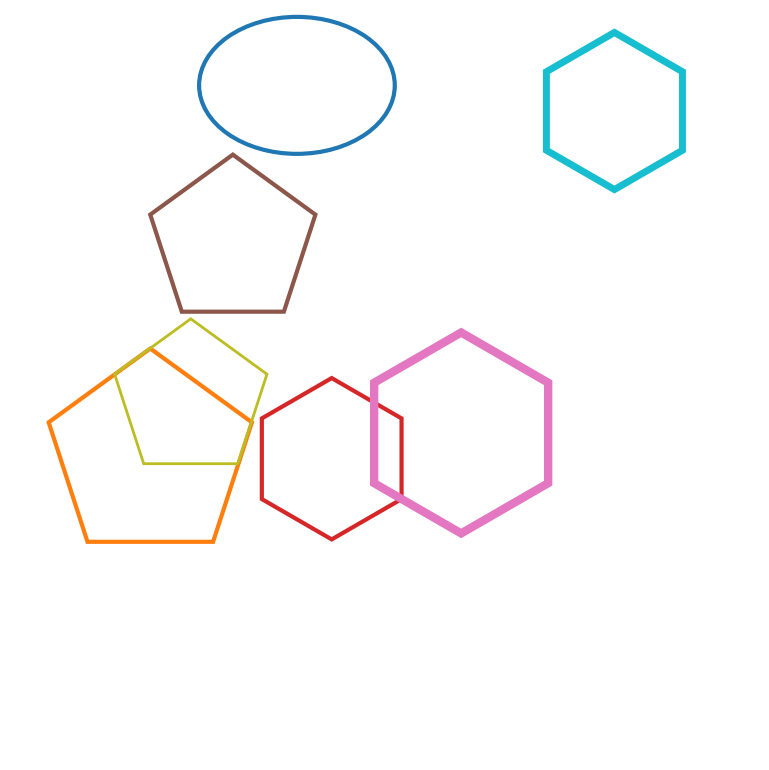[{"shape": "oval", "thickness": 1.5, "radius": 0.64, "center": [0.386, 0.889]}, {"shape": "pentagon", "thickness": 1.5, "radius": 0.69, "center": [0.195, 0.409]}, {"shape": "hexagon", "thickness": 1.5, "radius": 0.52, "center": [0.431, 0.404]}, {"shape": "pentagon", "thickness": 1.5, "radius": 0.56, "center": [0.302, 0.686]}, {"shape": "hexagon", "thickness": 3, "radius": 0.65, "center": [0.599, 0.438]}, {"shape": "pentagon", "thickness": 1, "radius": 0.52, "center": [0.248, 0.482]}, {"shape": "hexagon", "thickness": 2.5, "radius": 0.51, "center": [0.798, 0.856]}]